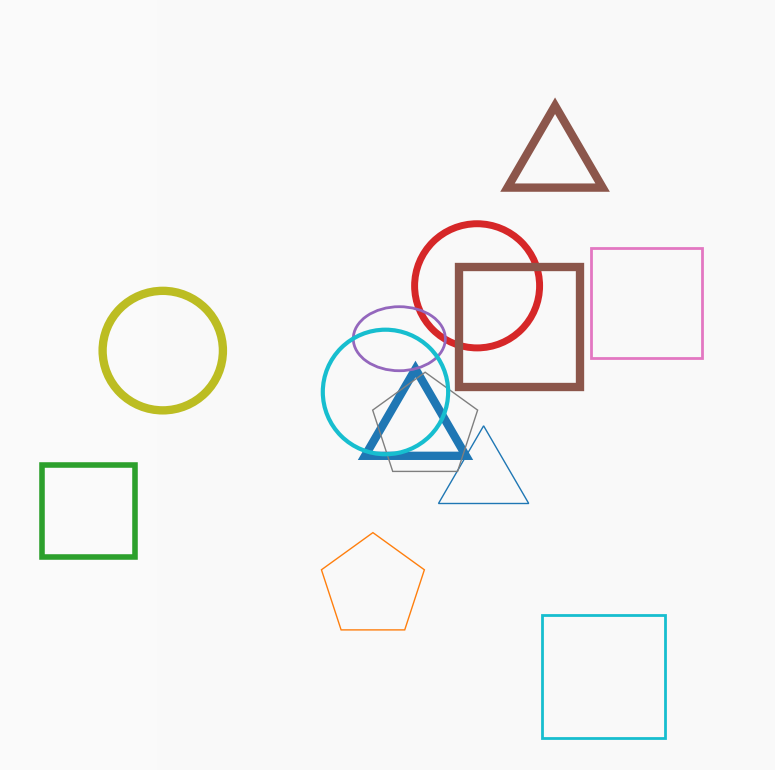[{"shape": "triangle", "thickness": 3, "radius": 0.38, "center": [0.536, 0.446]}, {"shape": "triangle", "thickness": 0.5, "radius": 0.34, "center": [0.624, 0.38]}, {"shape": "pentagon", "thickness": 0.5, "radius": 0.35, "center": [0.481, 0.238]}, {"shape": "square", "thickness": 2, "radius": 0.3, "center": [0.114, 0.336]}, {"shape": "circle", "thickness": 2.5, "radius": 0.4, "center": [0.616, 0.629]}, {"shape": "oval", "thickness": 1, "radius": 0.3, "center": [0.515, 0.56]}, {"shape": "triangle", "thickness": 3, "radius": 0.35, "center": [0.716, 0.792]}, {"shape": "square", "thickness": 3, "radius": 0.39, "center": [0.671, 0.575]}, {"shape": "square", "thickness": 1, "radius": 0.36, "center": [0.834, 0.607]}, {"shape": "pentagon", "thickness": 0.5, "radius": 0.36, "center": [0.549, 0.445]}, {"shape": "circle", "thickness": 3, "radius": 0.39, "center": [0.21, 0.545]}, {"shape": "circle", "thickness": 1.5, "radius": 0.4, "center": [0.497, 0.491]}, {"shape": "square", "thickness": 1, "radius": 0.4, "center": [0.779, 0.122]}]